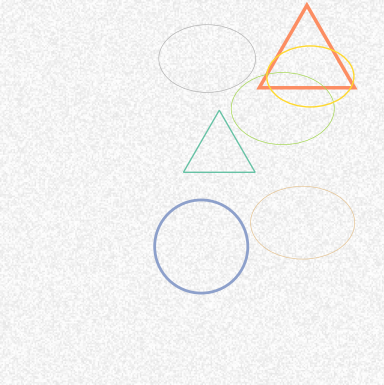[{"shape": "triangle", "thickness": 1, "radius": 0.54, "center": [0.57, 0.606]}, {"shape": "triangle", "thickness": 2.5, "radius": 0.71, "center": [0.797, 0.843]}, {"shape": "circle", "thickness": 2, "radius": 0.6, "center": [0.523, 0.36]}, {"shape": "oval", "thickness": 0.5, "radius": 0.67, "center": [0.734, 0.718]}, {"shape": "oval", "thickness": 1, "radius": 0.57, "center": [0.806, 0.801]}, {"shape": "oval", "thickness": 0.5, "radius": 0.68, "center": [0.786, 0.422]}, {"shape": "oval", "thickness": 0.5, "radius": 0.63, "center": [0.538, 0.848]}]